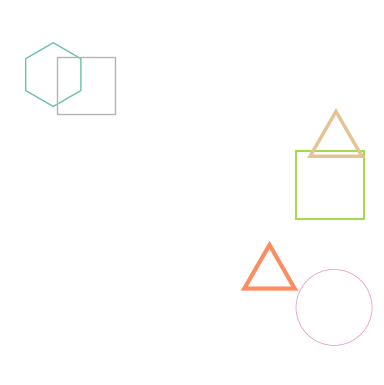[{"shape": "hexagon", "thickness": 1, "radius": 0.41, "center": [0.138, 0.806]}, {"shape": "triangle", "thickness": 3, "radius": 0.38, "center": [0.7, 0.288]}, {"shape": "circle", "thickness": 0.5, "radius": 0.49, "center": [0.868, 0.202]}, {"shape": "square", "thickness": 1.5, "radius": 0.44, "center": [0.858, 0.52]}, {"shape": "triangle", "thickness": 2.5, "radius": 0.39, "center": [0.873, 0.633]}, {"shape": "square", "thickness": 1, "radius": 0.37, "center": [0.223, 0.779]}]